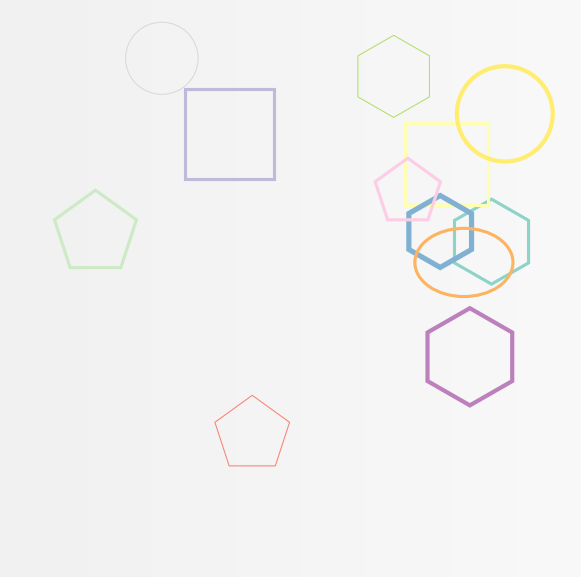[{"shape": "hexagon", "thickness": 1.5, "radius": 0.37, "center": [0.846, 0.581]}, {"shape": "square", "thickness": 1.5, "radius": 0.36, "center": [0.768, 0.715]}, {"shape": "square", "thickness": 1.5, "radius": 0.39, "center": [0.395, 0.767]}, {"shape": "pentagon", "thickness": 0.5, "radius": 0.34, "center": [0.434, 0.247]}, {"shape": "hexagon", "thickness": 2.5, "radius": 0.31, "center": [0.757, 0.598]}, {"shape": "oval", "thickness": 1.5, "radius": 0.42, "center": [0.798, 0.545]}, {"shape": "hexagon", "thickness": 0.5, "radius": 0.36, "center": [0.677, 0.867]}, {"shape": "pentagon", "thickness": 1.5, "radius": 0.29, "center": [0.702, 0.666]}, {"shape": "circle", "thickness": 0.5, "radius": 0.31, "center": [0.278, 0.898]}, {"shape": "hexagon", "thickness": 2, "radius": 0.42, "center": [0.808, 0.381]}, {"shape": "pentagon", "thickness": 1.5, "radius": 0.37, "center": [0.164, 0.596]}, {"shape": "circle", "thickness": 2, "radius": 0.41, "center": [0.868, 0.802]}]